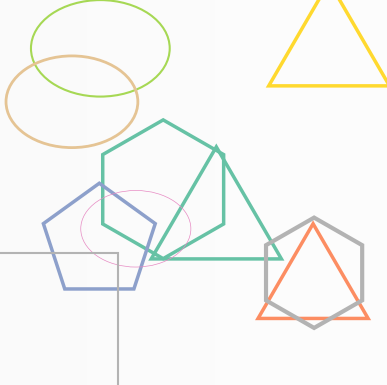[{"shape": "triangle", "thickness": 2.5, "radius": 0.97, "center": [0.558, 0.424]}, {"shape": "hexagon", "thickness": 2.5, "radius": 0.9, "center": [0.421, 0.508]}, {"shape": "triangle", "thickness": 2.5, "radius": 0.82, "center": [0.808, 0.255]}, {"shape": "pentagon", "thickness": 2.5, "radius": 0.76, "center": [0.256, 0.372]}, {"shape": "oval", "thickness": 0.5, "radius": 0.71, "center": [0.35, 0.406]}, {"shape": "oval", "thickness": 1.5, "radius": 0.9, "center": [0.259, 0.874]}, {"shape": "triangle", "thickness": 2.5, "radius": 0.9, "center": [0.849, 0.867]}, {"shape": "oval", "thickness": 2, "radius": 0.85, "center": [0.186, 0.736]}, {"shape": "hexagon", "thickness": 3, "radius": 0.72, "center": [0.811, 0.292]}, {"shape": "square", "thickness": 1.5, "radius": 0.95, "center": [0.116, 0.152]}]